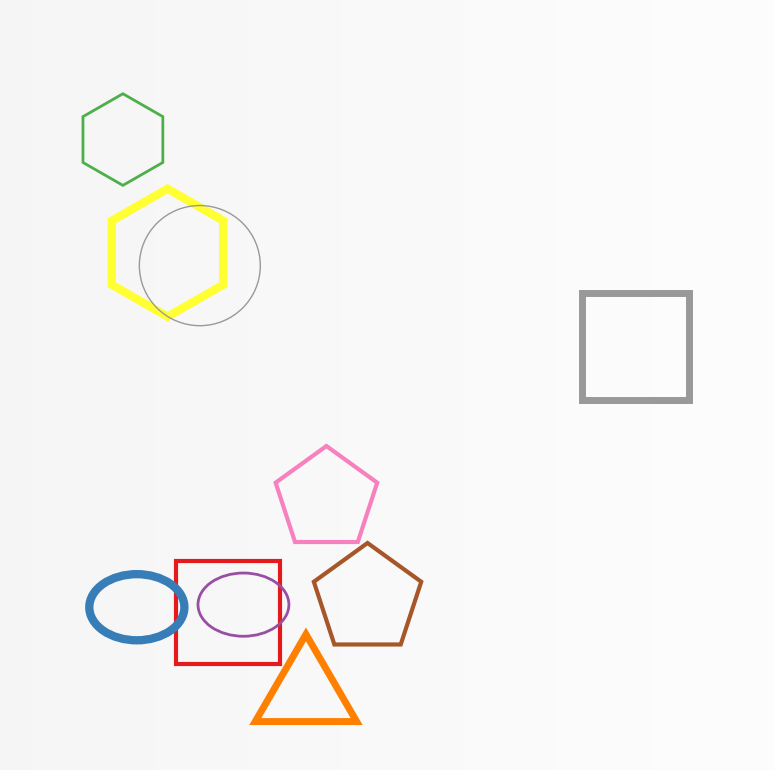[{"shape": "square", "thickness": 1.5, "radius": 0.34, "center": [0.295, 0.205]}, {"shape": "oval", "thickness": 3, "radius": 0.31, "center": [0.177, 0.211]}, {"shape": "hexagon", "thickness": 1, "radius": 0.3, "center": [0.159, 0.819]}, {"shape": "oval", "thickness": 1, "radius": 0.29, "center": [0.314, 0.215]}, {"shape": "triangle", "thickness": 2.5, "radius": 0.38, "center": [0.395, 0.101]}, {"shape": "hexagon", "thickness": 3, "radius": 0.42, "center": [0.216, 0.672]}, {"shape": "pentagon", "thickness": 1.5, "radius": 0.36, "center": [0.474, 0.222]}, {"shape": "pentagon", "thickness": 1.5, "radius": 0.34, "center": [0.421, 0.352]}, {"shape": "circle", "thickness": 0.5, "radius": 0.39, "center": [0.258, 0.655]}, {"shape": "square", "thickness": 2.5, "radius": 0.35, "center": [0.82, 0.55]}]